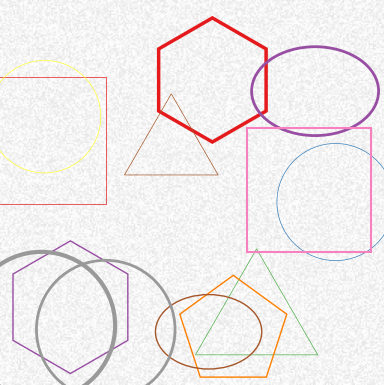[{"shape": "hexagon", "thickness": 2.5, "radius": 0.81, "center": [0.552, 0.792]}, {"shape": "square", "thickness": 0.5, "radius": 0.82, "center": [0.111, 0.635]}, {"shape": "circle", "thickness": 0.5, "radius": 0.76, "center": [0.871, 0.475]}, {"shape": "triangle", "thickness": 0.5, "radius": 0.92, "center": [0.666, 0.17]}, {"shape": "hexagon", "thickness": 1, "radius": 0.86, "center": [0.183, 0.202]}, {"shape": "oval", "thickness": 2, "radius": 0.82, "center": [0.818, 0.763]}, {"shape": "pentagon", "thickness": 1, "radius": 0.73, "center": [0.606, 0.139]}, {"shape": "circle", "thickness": 0.5, "radius": 0.73, "center": [0.116, 0.697]}, {"shape": "oval", "thickness": 1, "radius": 0.69, "center": [0.542, 0.138]}, {"shape": "triangle", "thickness": 0.5, "radius": 0.7, "center": [0.445, 0.616]}, {"shape": "square", "thickness": 1.5, "radius": 0.81, "center": [0.802, 0.507]}, {"shape": "circle", "thickness": 2, "radius": 0.9, "center": [0.275, 0.144]}, {"shape": "circle", "thickness": 3, "radius": 0.96, "center": [0.107, 0.154]}]